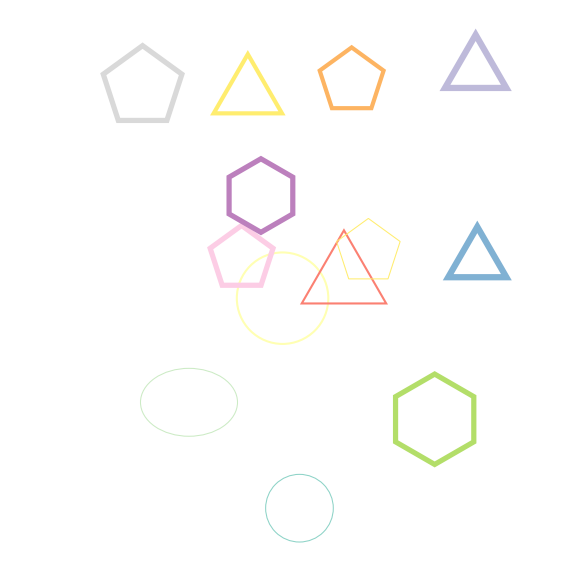[{"shape": "circle", "thickness": 0.5, "radius": 0.29, "center": [0.519, 0.119]}, {"shape": "circle", "thickness": 1, "radius": 0.4, "center": [0.489, 0.483]}, {"shape": "triangle", "thickness": 3, "radius": 0.31, "center": [0.824, 0.878]}, {"shape": "triangle", "thickness": 1, "radius": 0.42, "center": [0.596, 0.516]}, {"shape": "triangle", "thickness": 3, "radius": 0.29, "center": [0.826, 0.548]}, {"shape": "pentagon", "thickness": 2, "radius": 0.29, "center": [0.609, 0.859]}, {"shape": "hexagon", "thickness": 2.5, "radius": 0.39, "center": [0.753, 0.273]}, {"shape": "pentagon", "thickness": 2.5, "radius": 0.29, "center": [0.418, 0.551]}, {"shape": "pentagon", "thickness": 2.5, "radius": 0.36, "center": [0.247, 0.849]}, {"shape": "hexagon", "thickness": 2.5, "radius": 0.32, "center": [0.452, 0.661]}, {"shape": "oval", "thickness": 0.5, "radius": 0.42, "center": [0.327, 0.303]}, {"shape": "pentagon", "thickness": 0.5, "radius": 0.29, "center": [0.638, 0.563]}, {"shape": "triangle", "thickness": 2, "radius": 0.34, "center": [0.429, 0.837]}]